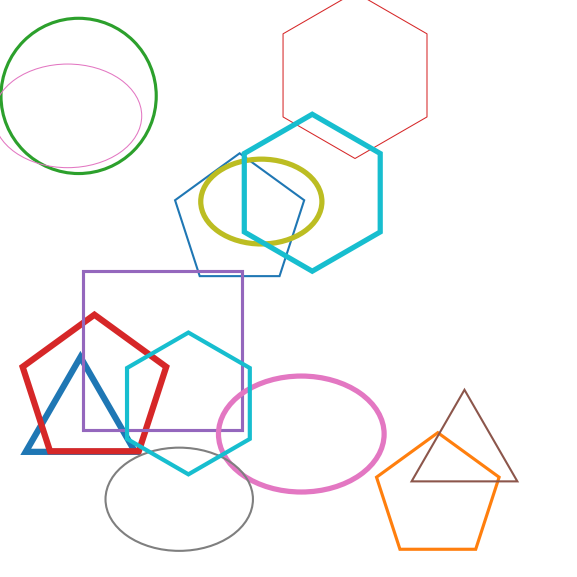[{"shape": "triangle", "thickness": 3, "radius": 0.55, "center": [0.139, 0.271]}, {"shape": "pentagon", "thickness": 1, "radius": 0.59, "center": [0.415, 0.616]}, {"shape": "pentagon", "thickness": 1.5, "radius": 0.56, "center": [0.758, 0.138]}, {"shape": "circle", "thickness": 1.5, "radius": 0.67, "center": [0.136, 0.833]}, {"shape": "pentagon", "thickness": 3, "radius": 0.65, "center": [0.163, 0.323]}, {"shape": "hexagon", "thickness": 0.5, "radius": 0.72, "center": [0.615, 0.869]}, {"shape": "square", "thickness": 1.5, "radius": 0.69, "center": [0.281, 0.392]}, {"shape": "triangle", "thickness": 1, "radius": 0.53, "center": [0.804, 0.218]}, {"shape": "oval", "thickness": 0.5, "radius": 0.64, "center": [0.117, 0.799]}, {"shape": "oval", "thickness": 2.5, "radius": 0.72, "center": [0.522, 0.248]}, {"shape": "oval", "thickness": 1, "radius": 0.64, "center": [0.31, 0.135]}, {"shape": "oval", "thickness": 2.5, "radius": 0.52, "center": [0.453, 0.65]}, {"shape": "hexagon", "thickness": 2, "radius": 0.61, "center": [0.326, 0.301]}, {"shape": "hexagon", "thickness": 2.5, "radius": 0.68, "center": [0.541, 0.665]}]